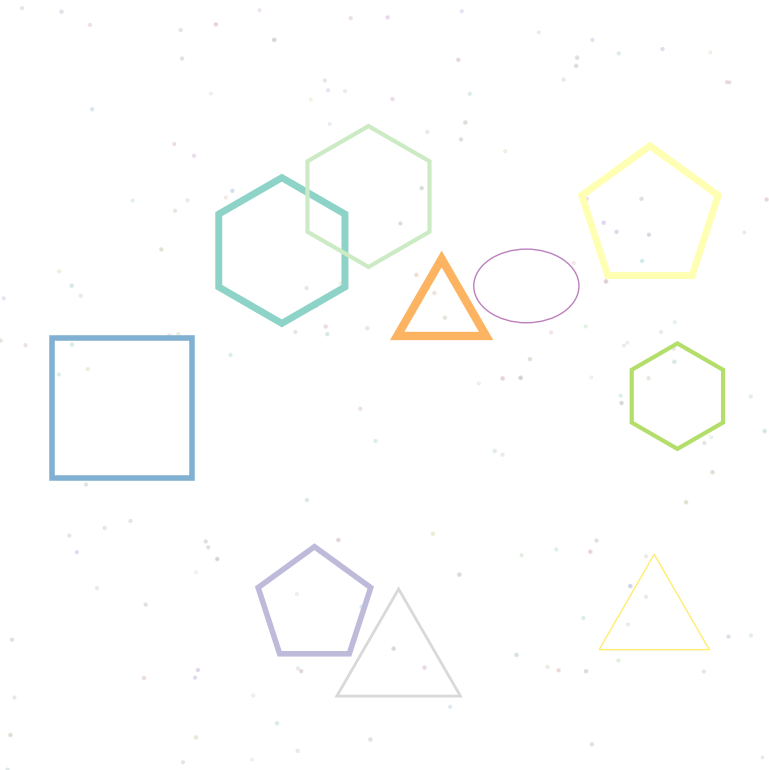[{"shape": "hexagon", "thickness": 2.5, "radius": 0.47, "center": [0.366, 0.675]}, {"shape": "pentagon", "thickness": 2.5, "radius": 0.47, "center": [0.844, 0.718]}, {"shape": "pentagon", "thickness": 2, "radius": 0.38, "center": [0.408, 0.213]}, {"shape": "square", "thickness": 2, "radius": 0.45, "center": [0.158, 0.47]}, {"shape": "triangle", "thickness": 3, "radius": 0.33, "center": [0.574, 0.597]}, {"shape": "hexagon", "thickness": 1.5, "radius": 0.34, "center": [0.88, 0.485]}, {"shape": "triangle", "thickness": 1, "radius": 0.46, "center": [0.518, 0.142]}, {"shape": "oval", "thickness": 0.5, "radius": 0.34, "center": [0.684, 0.629]}, {"shape": "hexagon", "thickness": 1.5, "radius": 0.46, "center": [0.479, 0.745]}, {"shape": "triangle", "thickness": 0.5, "radius": 0.41, "center": [0.85, 0.198]}]